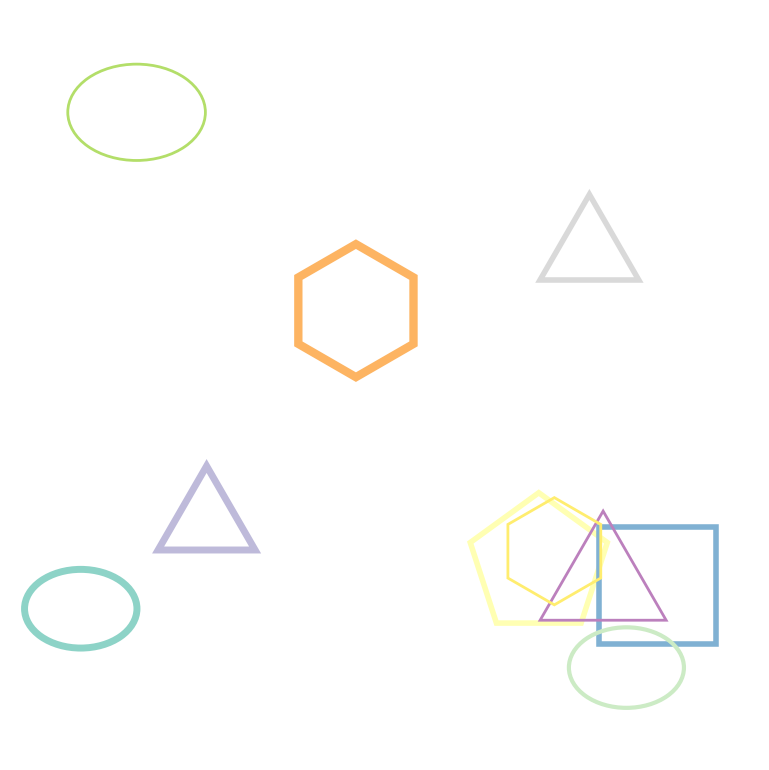[{"shape": "oval", "thickness": 2.5, "radius": 0.36, "center": [0.105, 0.209]}, {"shape": "pentagon", "thickness": 2, "radius": 0.47, "center": [0.7, 0.267]}, {"shape": "triangle", "thickness": 2.5, "radius": 0.36, "center": [0.268, 0.322]}, {"shape": "square", "thickness": 2, "radius": 0.38, "center": [0.854, 0.24]}, {"shape": "hexagon", "thickness": 3, "radius": 0.43, "center": [0.462, 0.597]}, {"shape": "oval", "thickness": 1, "radius": 0.45, "center": [0.177, 0.854]}, {"shape": "triangle", "thickness": 2, "radius": 0.37, "center": [0.765, 0.673]}, {"shape": "triangle", "thickness": 1, "radius": 0.47, "center": [0.783, 0.242]}, {"shape": "oval", "thickness": 1.5, "radius": 0.37, "center": [0.814, 0.133]}, {"shape": "hexagon", "thickness": 1, "radius": 0.35, "center": [0.72, 0.284]}]